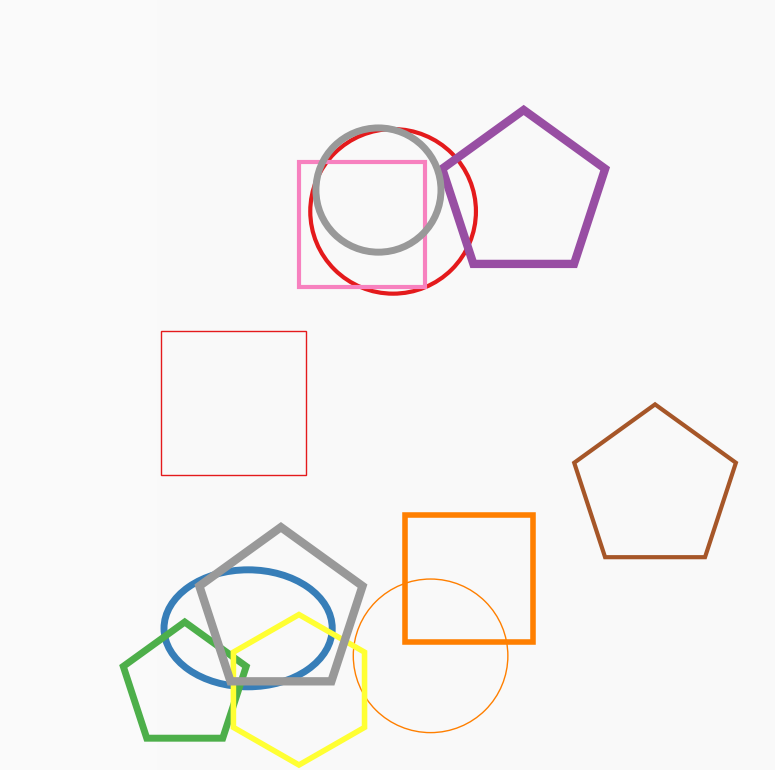[{"shape": "circle", "thickness": 1.5, "radius": 0.53, "center": [0.507, 0.726]}, {"shape": "square", "thickness": 0.5, "radius": 0.47, "center": [0.302, 0.476]}, {"shape": "oval", "thickness": 2.5, "radius": 0.54, "center": [0.32, 0.184]}, {"shape": "pentagon", "thickness": 2.5, "radius": 0.42, "center": [0.238, 0.109]}, {"shape": "pentagon", "thickness": 3, "radius": 0.55, "center": [0.676, 0.747]}, {"shape": "square", "thickness": 2, "radius": 0.41, "center": [0.605, 0.249]}, {"shape": "circle", "thickness": 0.5, "radius": 0.5, "center": [0.556, 0.148]}, {"shape": "hexagon", "thickness": 2, "radius": 0.49, "center": [0.386, 0.104]}, {"shape": "pentagon", "thickness": 1.5, "radius": 0.55, "center": [0.845, 0.365]}, {"shape": "square", "thickness": 1.5, "radius": 0.41, "center": [0.467, 0.709]}, {"shape": "pentagon", "thickness": 3, "radius": 0.55, "center": [0.363, 0.205]}, {"shape": "circle", "thickness": 2.5, "radius": 0.4, "center": [0.488, 0.753]}]